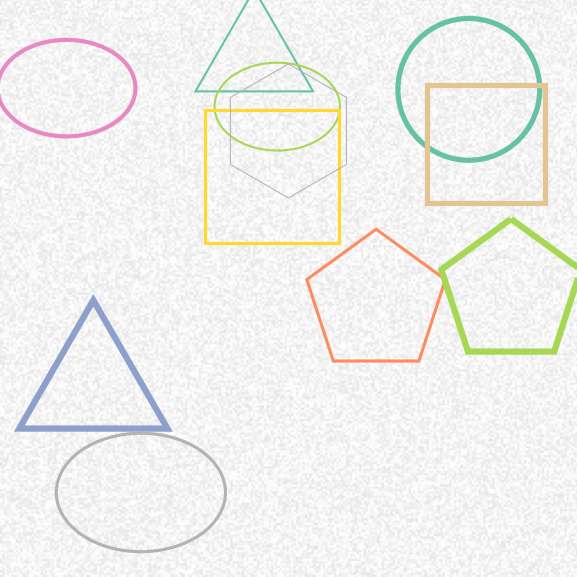[{"shape": "circle", "thickness": 2.5, "radius": 0.61, "center": [0.812, 0.844]}, {"shape": "triangle", "thickness": 1, "radius": 0.59, "center": [0.44, 0.9]}, {"shape": "pentagon", "thickness": 1.5, "radius": 0.63, "center": [0.651, 0.476]}, {"shape": "triangle", "thickness": 3, "radius": 0.74, "center": [0.162, 0.331]}, {"shape": "oval", "thickness": 2, "radius": 0.6, "center": [0.115, 0.847]}, {"shape": "pentagon", "thickness": 3, "radius": 0.63, "center": [0.885, 0.493]}, {"shape": "oval", "thickness": 1, "radius": 0.54, "center": [0.48, 0.814]}, {"shape": "square", "thickness": 1.5, "radius": 0.58, "center": [0.471, 0.694]}, {"shape": "square", "thickness": 2.5, "radius": 0.51, "center": [0.842, 0.75]}, {"shape": "hexagon", "thickness": 0.5, "radius": 0.58, "center": [0.499, 0.772]}, {"shape": "oval", "thickness": 1.5, "radius": 0.73, "center": [0.244, 0.146]}]